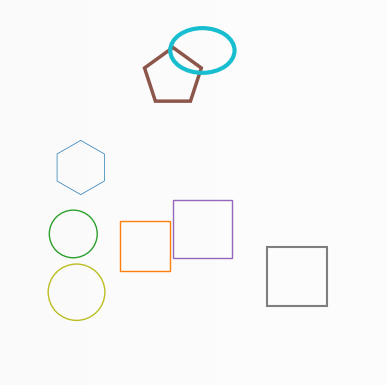[{"shape": "hexagon", "thickness": 0.5, "radius": 0.35, "center": [0.208, 0.565]}, {"shape": "square", "thickness": 1, "radius": 0.33, "center": [0.375, 0.36]}, {"shape": "circle", "thickness": 1, "radius": 0.31, "center": [0.189, 0.392]}, {"shape": "square", "thickness": 1, "radius": 0.38, "center": [0.523, 0.406]}, {"shape": "pentagon", "thickness": 2.5, "radius": 0.39, "center": [0.446, 0.8]}, {"shape": "square", "thickness": 1.5, "radius": 0.38, "center": [0.767, 0.281]}, {"shape": "circle", "thickness": 1, "radius": 0.37, "center": [0.198, 0.241]}, {"shape": "oval", "thickness": 3, "radius": 0.41, "center": [0.522, 0.869]}]